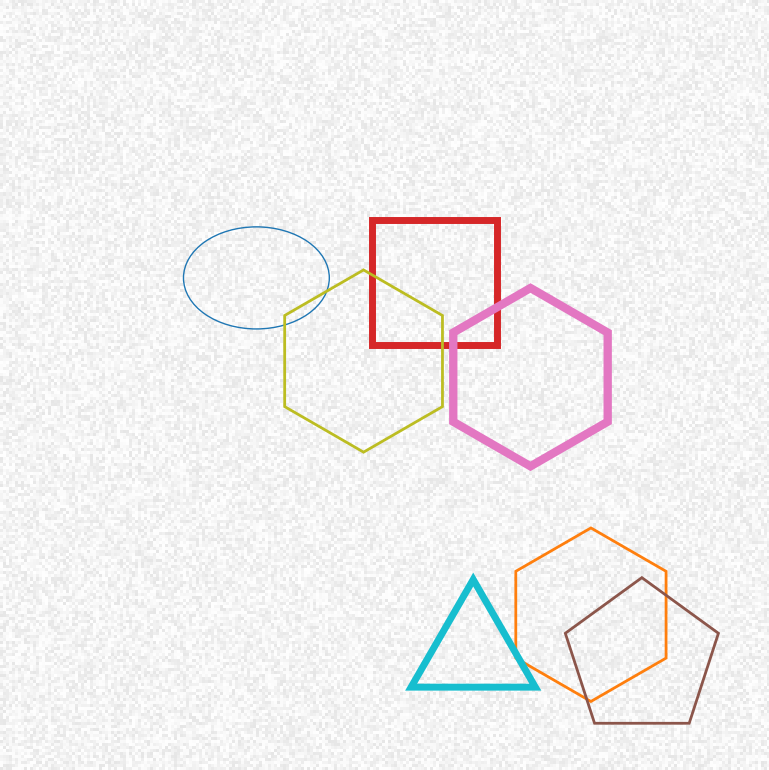[{"shape": "oval", "thickness": 0.5, "radius": 0.47, "center": [0.333, 0.639]}, {"shape": "hexagon", "thickness": 1, "radius": 0.56, "center": [0.767, 0.202]}, {"shape": "square", "thickness": 2.5, "radius": 0.41, "center": [0.564, 0.633]}, {"shape": "pentagon", "thickness": 1, "radius": 0.52, "center": [0.834, 0.145]}, {"shape": "hexagon", "thickness": 3, "radius": 0.58, "center": [0.689, 0.51]}, {"shape": "hexagon", "thickness": 1, "radius": 0.59, "center": [0.472, 0.531]}, {"shape": "triangle", "thickness": 2.5, "radius": 0.47, "center": [0.615, 0.154]}]